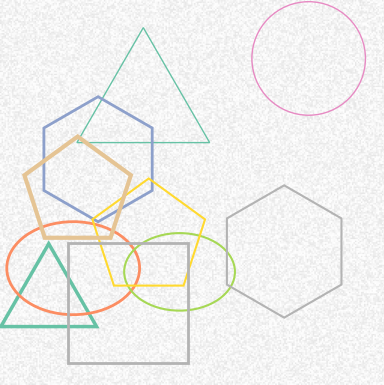[{"shape": "triangle", "thickness": 2.5, "radius": 0.72, "center": [0.127, 0.223]}, {"shape": "triangle", "thickness": 1, "radius": 1.0, "center": [0.372, 0.729]}, {"shape": "oval", "thickness": 2, "radius": 0.86, "center": [0.19, 0.303]}, {"shape": "hexagon", "thickness": 2, "radius": 0.81, "center": [0.255, 0.586]}, {"shape": "circle", "thickness": 1, "radius": 0.74, "center": [0.802, 0.848]}, {"shape": "oval", "thickness": 1.5, "radius": 0.72, "center": [0.466, 0.294]}, {"shape": "pentagon", "thickness": 1.5, "radius": 0.77, "center": [0.386, 0.383]}, {"shape": "pentagon", "thickness": 3, "radius": 0.73, "center": [0.202, 0.5]}, {"shape": "square", "thickness": 2, "radius": 0.78, "center": [0.333, 0.212]}, {"shape": "hexagon", "thickness": 1.5, "radius": 0.86, "center": [0.738, 0.347]}]